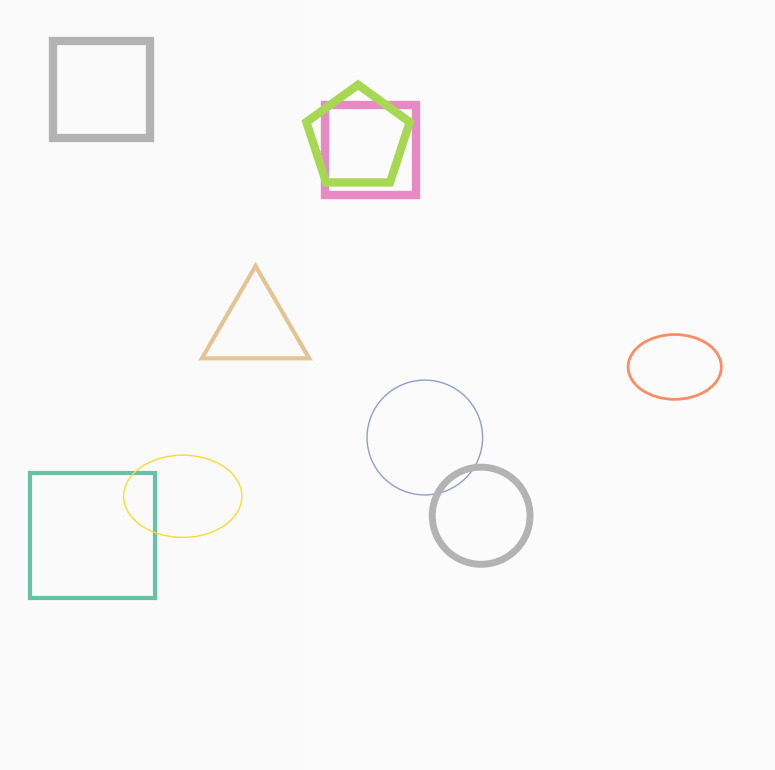[{"shape": "square", "thickness": 1.5, "radius": 0.4, "center": [0.119, 0.305]}, {"shape": "oval", "thickness": 1, "radius": 0.3, "center": [0.871, 0.523]}, {"shape": "circle", "thickness": 0.5, "radius": 0.37, "center": [0.548, 0.432]}, {"shape": "square", "thickness": 3, "radius": 0.29, "center": [0.478, 0.805]}, {"shape": "pentagon", "thickness": 3, "radius": 0.35, "center": [0.462, 0.82]}, {"shape": "oval", "thickness": 0.5, "radius": 0.38, "center": [0.236, 0.355]}, {"shape": "triangle", "thickness": 1.5, "radius": 0.4, "center": [0.33, 0.575]}, {"shape": "circle", "thickness": 2.5, "radius": 0.32, "center": [0.621, 0.33]}, {"shape": "square", "thickness": 3, "radius": 0.31, "center": [0.131, 0.884]}]